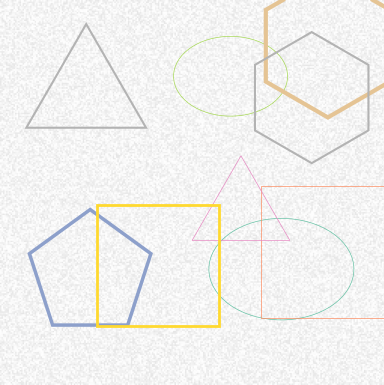[{"shape": "oval", "thickness": 0.5, "radius": 0.94, "center": [0.731, 0.301]}, {"shape": "square", "thickness": 0.5, "radius": 0.86, "center": [0.849, 0.345]}, {"shape": "pentagon", "thickness": 2.5, "radius": 0.83, "center": [0.234, 0.29]}, {"shape": "triangle", "thickness": 0.5, "radius": 0.73, "center": [0.626, 0.449]}, {"shape": "oval", "thickness": 0.5, "radius": 0.74, "center": [0.599, 0.802]}, {"shape": "square", "thickness": 2, "radius": 0.79, "center": [0.411, 0.31]}, {"shape": "hexagon", "thickness": 3, "radius": 0.93, "center": [0.852, 0.881]}, {"shape": "triangle", "thickness": 1.5, "radius": 0.9, "center": [0.224, 0.758]}, {"shape": "hexagon", "thickness": 1.5, "radius": 0.85, "center": [0.81, 0.746]}]